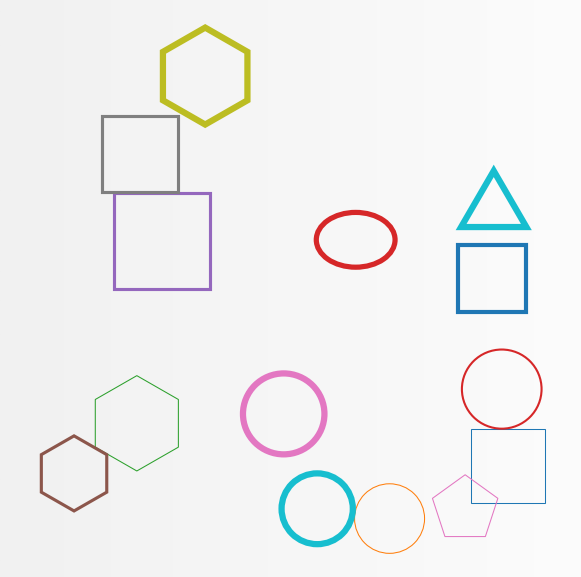[{"shape": "square", "thickness": 2, "radius": 0.29, "center": [0.847, 0.517]}, {"shape": "square", "thickness": 0.5, "radius": 0.32, "center": [0.874, 0.192]}, {"shape": "circle", "thickness": 0.5, "radius": 0.3, "center": [0.67, 0.101]}, {"shape": "hexagon", "thickness": 0.5, "radius": 0.41, "center": [0.235, 0.266]}, {"shape": "oval", "thickness": 2.5, "radius": 0.34, "center": [0.612, 0.584]}, {"shape": "circle", "thickness": 1, "radius": 0.34, "center": [0.863, 0.325]}, {"shape": "square", "thickness": 1.5, "radius": 0.41, "center": [0.279, 0.581]}, {"shape": "hexagon", "thickness": 1.5, "radius": 0.32, "center": [0.127, 0.179]}, {"shape": "circle", "thickness": 3, "radius": 0.35, "center": [0.488, 0.282]}, {"shape": "pentagon", "thickness": 0.5, "radius": 0.3, "center": [0.8, 0.118]}, {"shape": "square", "thickness": 1.5, "radius": 0.33, "center": [0.24, 0.733]}, {"shape": "hexagon", "thickness": 3, "radius": 0.42, "center": [0.353, 0.867]}, {"shape": "triangle", "thickness": 3, "radius": 0.32, "center": [0.849, 0.638]}, {"shape": "circle", "thickness": 3, "radius": 0.31, "center": [0.546, 0.118]}]